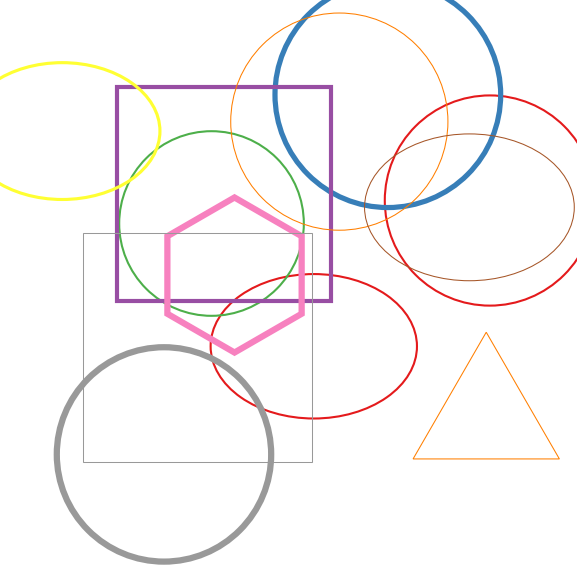[{"shape": "oval", "thickness": 1, "radius": 0.89, "center": [0.543, 0.4]}, {"shape": "circle", "thickness": 1, "radius": 0.91, "center": [0.848, 0.652]}, {"shape": "circle", "thickness": 2.5, "radius": 0.98, "center": [0.672, 0.835]}, {"shape": "circle", "thickness": 1, "radius": 0.8, "center": [0.366, 0.612]}, {"shape": "square", "thickness": 2, "radius": 0.92, "center": [0.388, 0.663]}, {"shape": "triangle", "thickness": 0.5, "radius": 0.73, "center": [0.842, 0.278]}, {"shape": "circle", "thickness": 0.5, "radius": 0.94, "center": [0.588, 0.789]}, {"shape": "oval", "thickness": 1.5, "radius": 0.85, "center": [0.108, 0.772]}, {"shape": "oval", "thickness": 0.5, "radius": 0.91, "center": [0.813, 0.64]}, {"shape": "hexagon", "thickness": 3, "radius": 0.67, "center": [0.406, 0.523]}, {"shape": "circle", "thickness": 3, "radius": 0.93, "center": [0.284, 0.212]}, {"shape": "square", "thickness": 0.5, "radius": 0.99, "center": [0.343, 0.398]}]